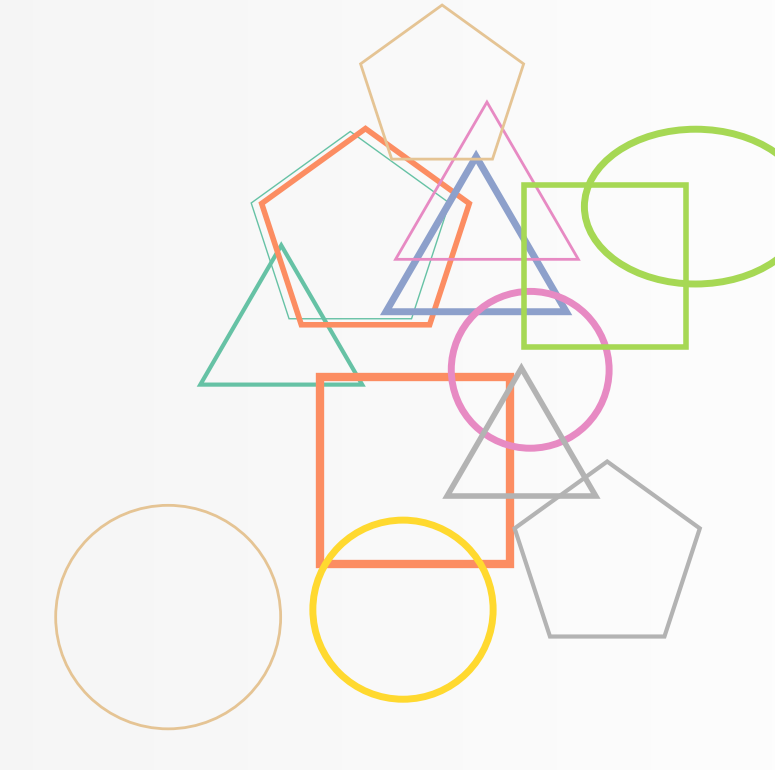[{"shape": "pentagon", "thickness": 0.5, "radius": 0.67, "center": [0.452, 0.695]}, {"shape": "triangle", "thickness": 1.5, "radius": 0.6, "center": [0.363, 0.561]}, {"shape": "square", "thickness": 3, "radius": 0.61, "center": [0.535, 0.389]}, {"shape": "pentagon", "thickness": 2, "radius": 0.7, "center": [0.472, 0.692]}, {"shape": "triangle", "thickness": 2.5, "radius": 0.67, "center": [0.614, 0.662]}, {"shape": "triangle", "thickness": 1, "radius": 0.68, "center": [0.628, 0.731]}, {"shape": "circle", "thickness": 2.5, "radius": 0.51, "center": [0.684, 0.52]}, {"shape": "oval", "thickness": 2.5, "radius": 0.72, "center": [0.898, 0.732]}, {"shape": "square", "thickness": 2, "radius": 0.52, "center": [0.78, 0.655]}, {"shape": "circle", "thickness": 2.5, "radius": 0.58, "center": [0.52, 0.208]}, {"shape": "circle", "thickness": 1, "radius": 0.73, "center": [0.217, 0.199]}, {"shape": "pentagon", "thickness": 1, "radius": 0.55, "center": [0.57, 0.883]}, {"shape": "triangle", "thickness": 2, "radius": 0.55, "center": [0.673, 0.411]}, {"shape": "pentagon", "thickness": 1.5, "radius": 0.63, "center": [0.783, 0.275]}]